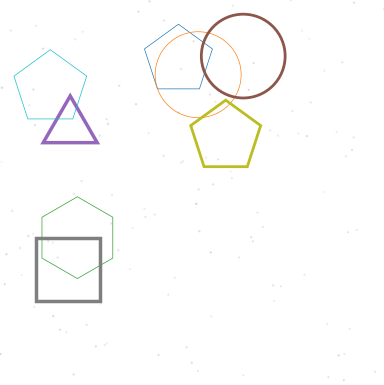[{"shape": "pentagon", "thickness": 0.5, "radius": 0.46, "center": [0.463, 0.844]}, {"shape": "circle", "thickness": 0.5, "radius": 0.56, "center": [0.515, 0.806]}, {"shape": "hexagon", "thickness": 0.5, "radius": 0.53, "center": [0.201, 0.383]}, {"shape": "triangle", "thickness": 2.5, "radius": 0.4, "center": [0.182, 0.67]}, {"shape": "circle", "thickness": 2, "radius": 0.54, "center": [0.632, 0.854]}, {"shape": "square", "thickness": 2.5, "radius": 0.41, "center": [0.177, 0.3]}, {"shape": "pentagon", "thickness": 2, "radius": 0.48, "center": [0.586, 0.644]}, {"shape": "pentagon", "thickness": 0.5, "radius": 0.5, "center": [0.131, 0.772]}]